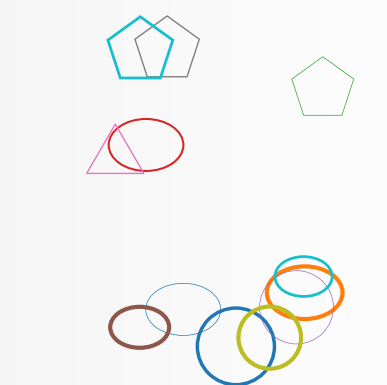[{"shape": "circle", "thickness": 2.5, "radius": 0.5, "center": [0.609, 0.1]}, {"shape": "oval", "thickness": 0.5, "radius": 0.48, "center": [0.473, 0.196]}, {"shape": "oval", "thickness": 3, "radius": 0.49, "center": [0.786, 0.24]}, {"shape": "pentagon", "thickness": 0.5, "radius": 0.42, "center": [0.833, 0.769]}, {"shape": "oval", "thickness": 1.5, "radius": 0.48, "center": [0.377, 0.623]}, {"shape": "circle", "thickness": 0.5, "radius": 0.48, "center": [0.765, 0.202]}, {"shape": "oval", "thickness": 3, "radius": 0.38, "center": [0.36, 0.15]}, {"shape": "triangle", "thickness": 1, "radius": 0.43, "center": [0.297, 0.592]}, {"shape": "pentagon", "thickness": 1, "radius": 0.44, "center": [0.431, 0.871]}, {"shape": "circle", "thickness": 3, "radius": 0.4, "center": [0.696, 0.123]}, {"shape": "oval", "thickness": 2, "radius": 0.37, "center": [0.783, 0.282]}, {"shape": "pentagon", "thickness": 2, "radius": 0.44, "center": [0.362, 0.869]}]